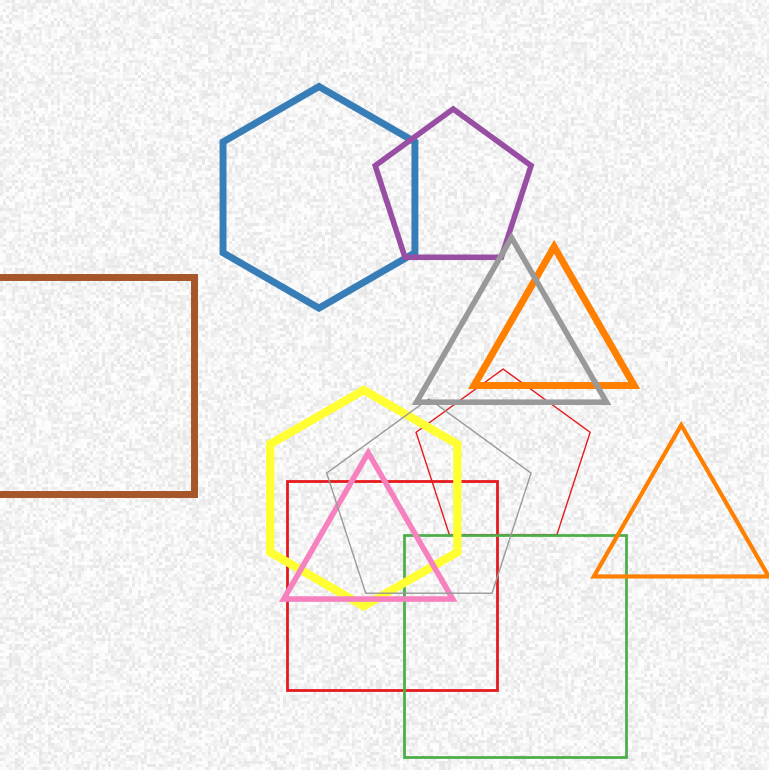[{"shape": "pentagon", "thickness": 0.5, "radius": 0.59, "center": [0.653, 0.402]}, {"shape": "square", "thickness": 1, "radius": 0.68, "center": [0.509, 0.24]}, {"shape": "hexagon", "thickness": 2.5, "radius": 0.72, "center": [0.414, 0.744]}, {"shape": "square", "thickness": 1, "radius": 0.72, "center": [0.669, 0.161]}, {"shape": "pentagon", "thickness": 2, "radius": 0.53, "center": [0.589, 0.752]}, {"shape": "triangle", "thickness": 2.5, "radius": 0.6, "center": [0.72, 0.559]}, {"shape": "triangle", "thickness": 1.5, "radius": 0.66, "center": [0.885, 0.317]}, {"shape": "hexagon", "thickness": 3, "radius": 0.7, "center": [0.472, 0.353]}, {"shape": "square", "thickness": 2.5, "radius": 0.71, "center": [0.111, 0.5]}, {"shape": "triangle", "thickness": 2, "radius": 0.63, "center": [0.478, 0.285]}, {"shape": "triangle", "thickness": 2, "radius": 0.71, "center": [0.664, 0.549]}, {"shape": "pentagon", "thickness": 0.5, "radius": 0.7, "center": [0.557, 0.342]}]